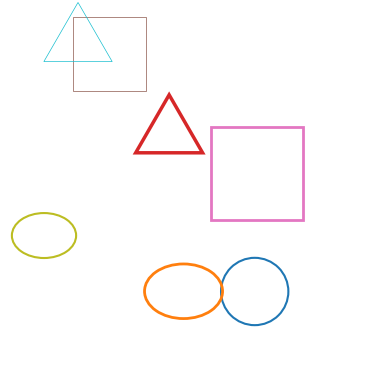[{"shape": "circle", "thickness": 1.5, "radius": 0.44, "center": [0.662, 0.243]}, {"shape": "oval", "thickness": 2, "radius": 0.51, "center": [0.477, 0.243]}, {"shape": "triangle", "thickness": 2.5, "radius": 0.5, "center": [0.439, 0.653]}, {"shape": "square", "thickness": 0.5, "radius": 0.48, "center": [0.285, 0.86]}, {"shape": "square", "thickness": 2, "radius": 0.6, "center": [0.666, 0.549]}, {"shape": "oval", "thickness": 1.5, "radius": 0.42, "center": [0.114, 0.388]}, {"shape": "triangle", "thickness": 0.5, "radius": 0.51, "center": [0.203, 0.891]}]